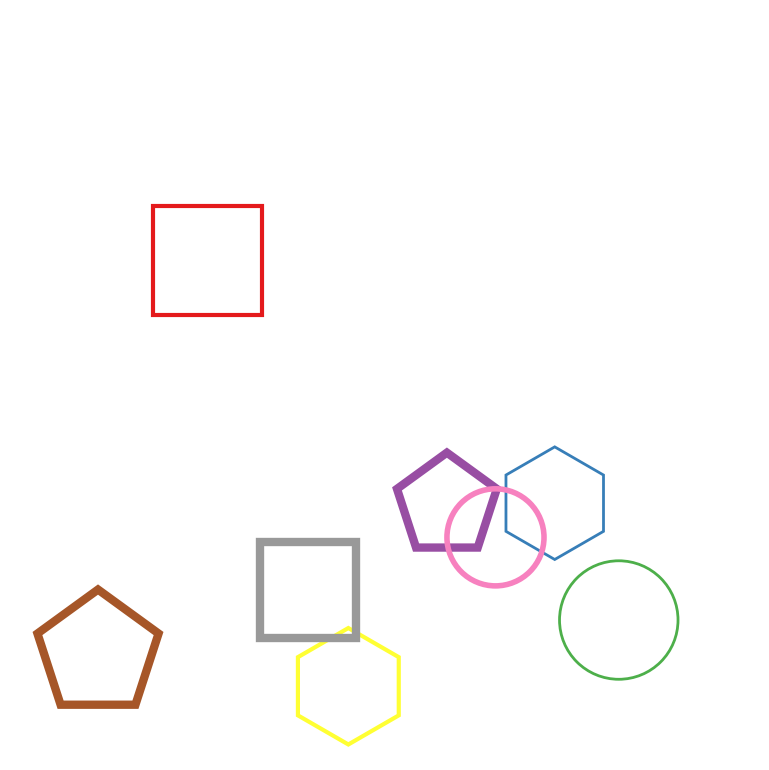[{"shape": "square", "thickness": 1.5, "radius": 0.35, "center": [0.27, 0.662]}, {"shape": "hexagon", "thickness": 1, "radius": 0.37, "center": [0.72, 0.347]}, {"shape": "circle", "thickness": 1, "radius": 0.38, "center": [0.804, 0.195]}, {"shape": "pentagon", "thickness": 3, "radius": 0.34, "center": [0.58, 0.344]}, {"shape": "hexagon", "thickness": 1.5, "radius": 0.38, "center": [0.452, 0.109]}, {"shape": "pentagon", "thickness": 3, "radius": 0.41, "center": [0.127, 0.152]}, {"shape": "circle", "thickness": 2, "radius": 0.32, "center": [0.643, 0.302]}, {"shape": "square", "thickness": 3, "radius": 0.31, "center": [0.4, 0.233]}]